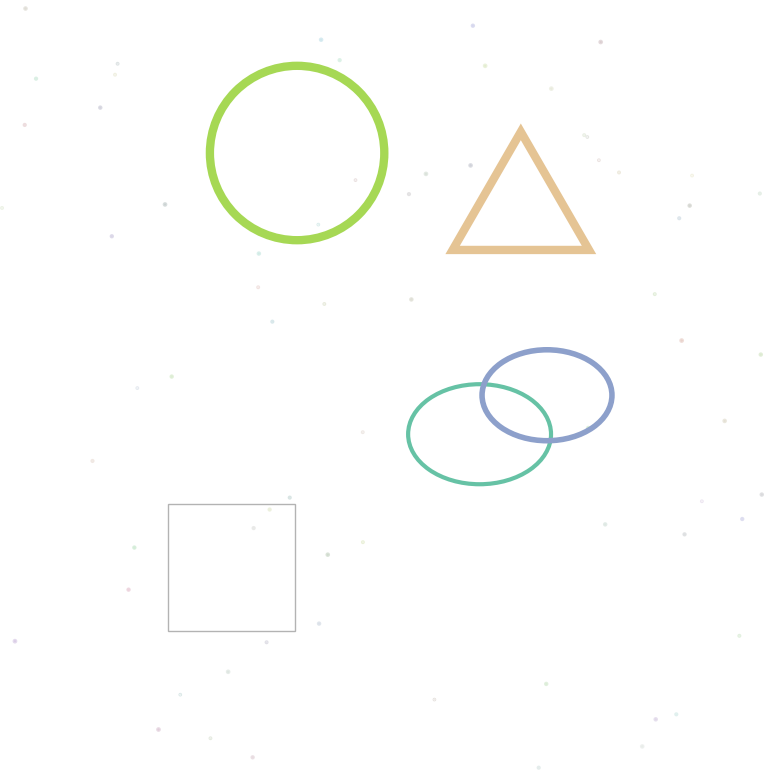[{"shape": "oval", "thickness": 1.5, "radius": 0.46, "center": [0.623, 0.436]}, {"shape": "oval", "thickness": 2, "radius": 0.42, "center": [0.71, 0.487]}, {"shape": "circle", "thickness": 3, "radius": 0.57, "center": [0.386, 0.801]}, {"shape": "triangle", "thickness": 3, "radius": 0.51, "center": [0.676, 0.727]}, {"shape": "square", "thickness": 0.5, "radius": 0.41, "center": [0.301, 0.264]}]